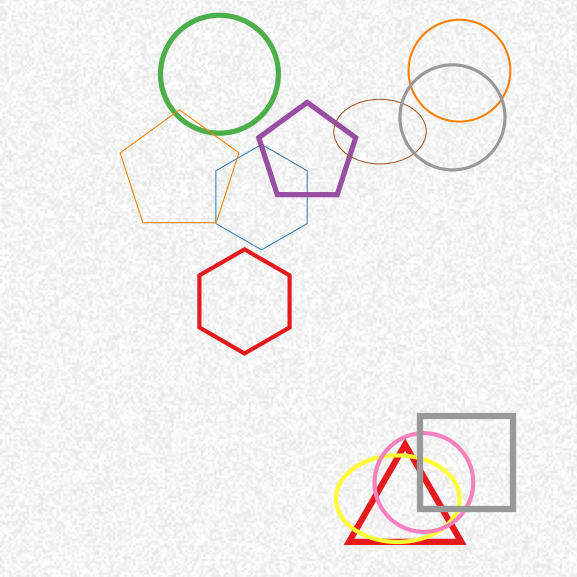[{"shape": "hexagon", "thickness": 2, "radius": 0.45, "center": [0.423, 0.477]}, {"shape": "triangle", "thickness": 3, "radius": 0.56, "center": [0.702, 0.117]}, {"shape": "hexagon", "thickness": 0.5, "radius": 0.46, "center": [0.453, 0.658]}, {"shape": "circle", "thickness": 2.5, "radius": 0.51, "center": [0.38, 0.871]}, {"shape": "pentagon", "thickness": 2.5, "radius": 0.44, "center": [0.532, 0.733]}, {"shape": "pentagon", "thickness": 0.5, "radius": 0.54, "center": [0.311, 0.701]}, {"shape": "circle", "thickness": 1, "radius": 0.44, "center": [0.796, 0.877]}, {"shape": "oval", "thickness": 2, "radius": 0.54, "center": [0.689, 0.136]}, {"shape": "oval", "thickness": 0.5, "radius": 0.4, "center": [0.658, 0.771]}, {"shape": "circle", "thickness": 2, "radius": 0.43, "center": [0.734, 0.164]}, {"shape": "square", "thickness": 3, "radius": 0.4, "center": [0.807, 0.198]}, {"shape": "circle", "thickness": 1.5, "radius": 0.45, "center": [0.783, 0.796]}]